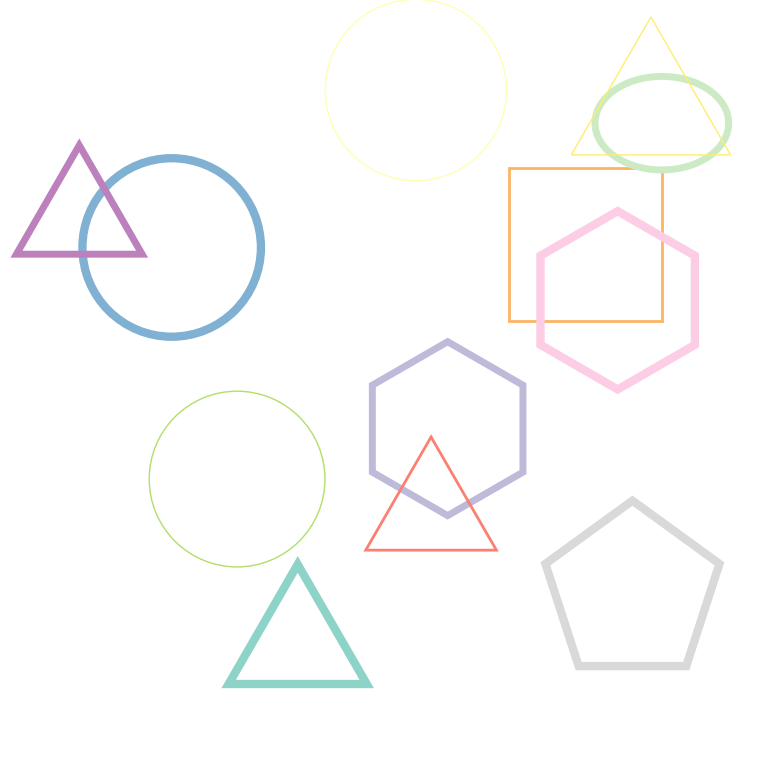[{"shape": "triangle", "thickness": 3, "radius": 0.52, "center": [0.387, 0.163]}, {"shape": "circle", "thickness": 0.5, "radius": 0.59, "center": [0.54, 0.883]}, {"shape": "hexagon", "thickness": 2.5, "radius": 0.56, "center": [0.581, 0.443]}, {"shape": "triangle", "thickness": 1, "radius": 0.49, "center": [0.56, 0.335]}, {"shape": "circle", "thickness": 3, "radius": 0.58, "center": [0.223, 0.679]}, {"shape": "square", "thickness": 1, "radius": 0.5, "center": [0.761, 0.683]}, {"shape": "circle", "thickness": 0.5, "radius": 0.57, "center": [0.308, 0.378]}, {"shape": "hexagon", "thickness": 3, "radius": 0.58, "center": [0.802, 0.61]}, {"shape": "pentagon", "thickness": 3, "radius": 0.59, "center": [0.821, 0.231]}, {"shape": "triangle", "thickness": 2.5, "radius": 0.47, "center": [0.103, 0.717]}, {"shape": "oval", "thickness": 2.5, "radius": 0.43, "center": [0.86, 0.84]}, {"shape": "triangle", "thickness": 0.5, "radius": 0.6, "center": [0.845, 0.859]}]